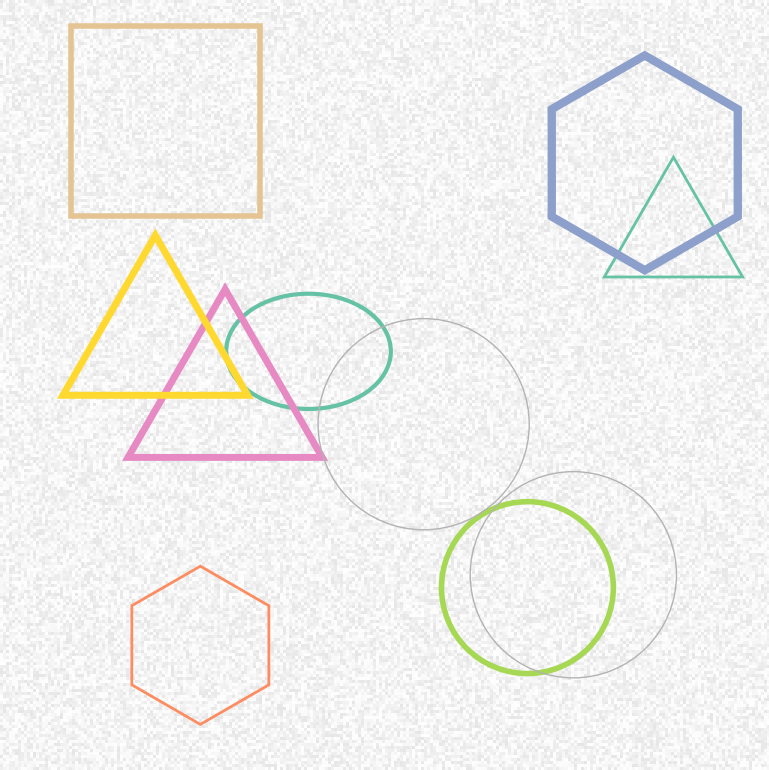[{"shape": "oval", "thickness": 1.5, "radius": 0.53, "center": [0.401, 0.544]}, {"shape": "triangle", "thickness": 1, "radius": 0.52, "center": [0.875, 0.692]}, {"shape": "hexagon", "thickness": 1, "radius": 0.51, "center": [0.26, 0.162]}, {"shape": "hexagon", "thickness": 3, "radius": 0.7, "center": [0.837, 0.788]}, {"shape": "triangle", "thickness": 2.5, "radius": 0.73, "center": [0.292, 0.479]}, {"shape": "circle", "thickness": 2, "radius": 0.56, "center": [0.685, 0.237]}, {"shape": "triangle", "thickness": 2.5, "radius": 0.69, "center": [0.202, 0.556]}, {"shape": "square", "thickness": 2, "radius": 0.62, "center": [0.215, 0.843]}, {"shape": "circle", "thickness": 0.5, "radius": 0.69, "center": [0.55, 0.449]}, {"shape": "circle", "thickness": 0.5, "radius": 0.67, "center": [0.745, 0.254]}]